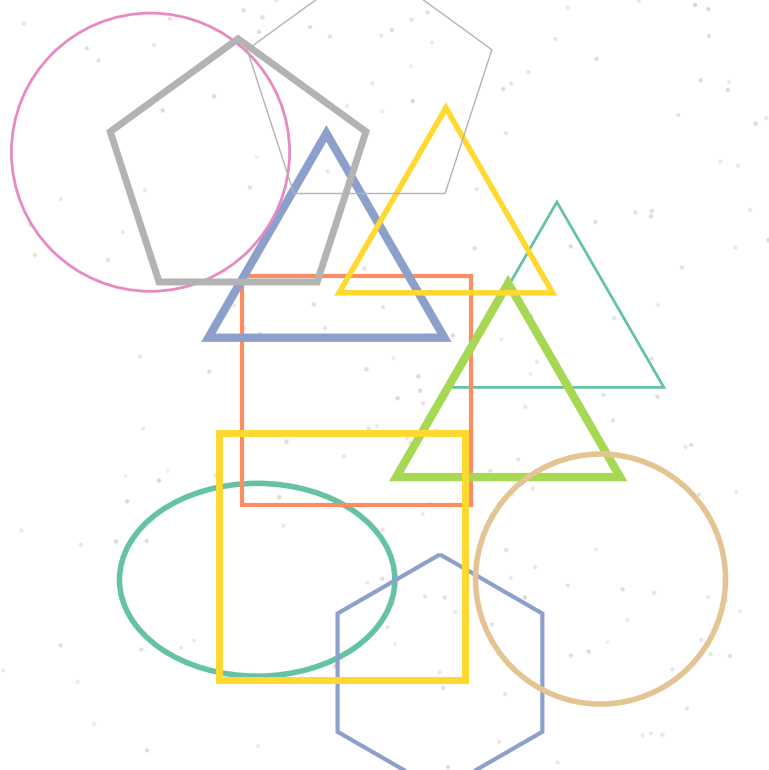[{"shape": "oval", "thickness": 2, "radius": 0.89, "center": [0.334, 0.247]}, {"shape": "triangle", "thickness": 1, "radius": 0.8, "center": [0.723, 0.577]}, {"shape": "square", "thickness": 1.5, "radius": 0.74, "center": [0.463, 0.492]}, {"shape": "hexagon", "thickness": 1.5, "radius": 0.77, "center": [0.571, 0.126]}, {"shape": "triangle", "thickness": 3, "radius": 0.88, "center": [0.424, 0.65]}, {"shape": "circle", "thickness": 1, "radius": 0.9, "center": [0.195, 0.802]}, {"shape": "triangle", "thickness": 3, "radius": 0.84, "center": [0.66, 0.464]}, {"shape": "triangle", "thickness": 2, "radius": 0.8, "center": [0.579, 0.7]}, {"shape": "square", "thickness": 2.5, "radius": 0.8, "center": [0.444, 0.277]}, {"shape": "circle", "thickness": 2, "radius": 0.81, "center": [0.78, 0.248]}, {"shape": "pentagon", "thickness": 0.5, "radius": 0.84, "center": [0.48, 0.884]}, {"shape": "pentagon", "thickness": 2.5, "radius": 0.87, "center": [0.309, 0.775]}]